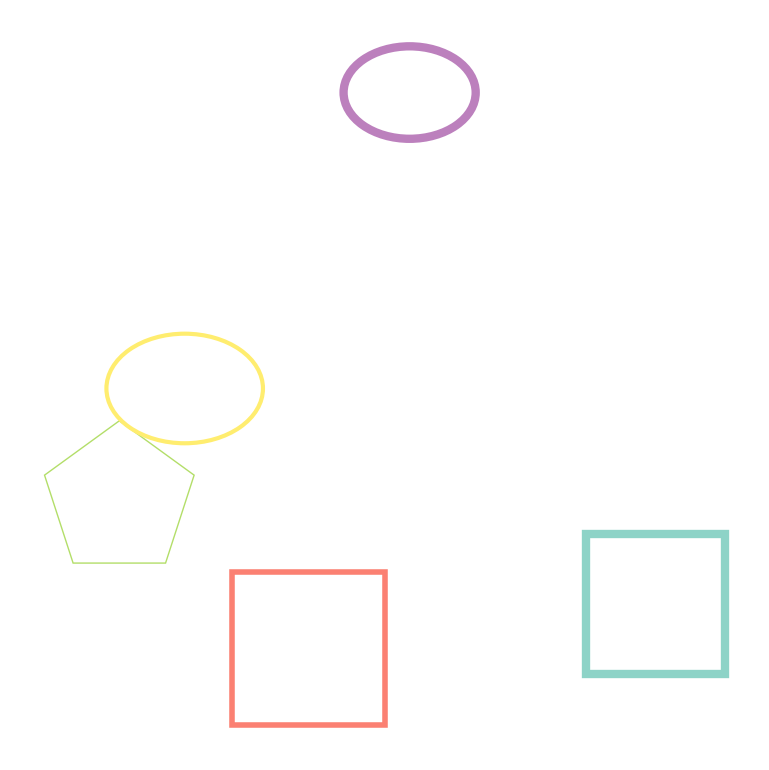[{"shape": "square", "thickness": 3, "radius": 0.45, "center": [0.851, 0.216]}, {"shape": "square", "thickness": 2, "radius": 0.5, "center": [0.4, 0.158]}, {"shape": "pentagon", "thickness": 0.5, "radius": 0.51, "center": [0.155, 0.351]}, {"shape": "oval", "thickness": 3, "radius": 0.43, "center": [0.532, 0.88]}, {"shape": "oval", "thickness": 1.5, "radius": 0.51, "center": [0.24, 0.495]}]